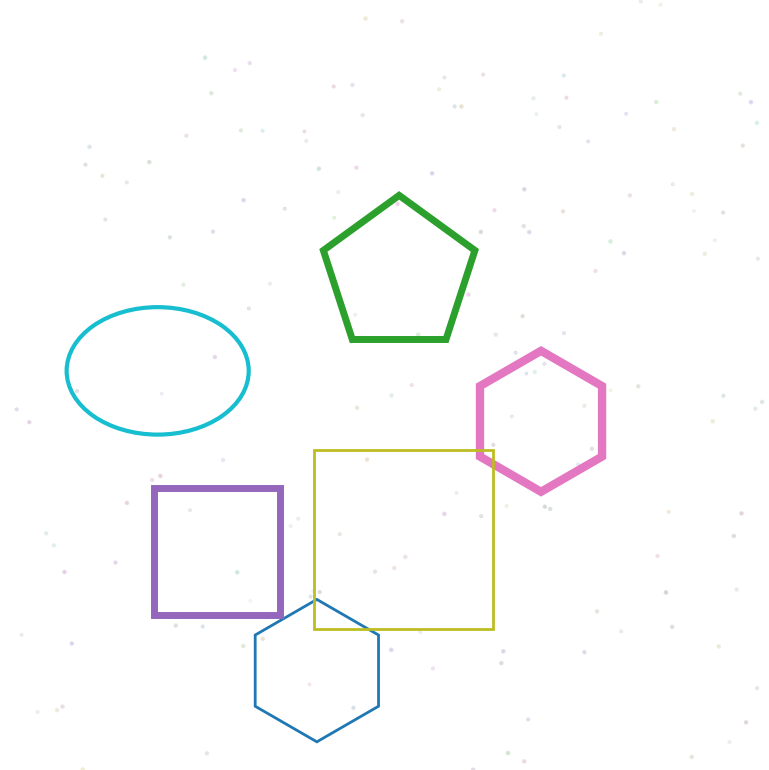[{"shape": "hexagon", "thickness": 1, "radius": 0.46, "center": [0.412, 0.129]}, {"shape": "pentagon", "thickness": 2.5, "radius": 0.52, "center": [0.518, 0.643]}, {"shape": "square", "thickness": 2.5, "radius": 0.41, "center": [0.282, 0.284]}, {"shape": "hexagon", "thickness": 3, "radius": 0.46, "center": [0.703, 0.453]}, {"shape": "square", "thickness": 1, "radius": 0.58, "center": [0.524, 0.299]}, {"shape": "oval", "thickness": 1.5, "radius": 0.59, "center": [0.205, 0.518]}]